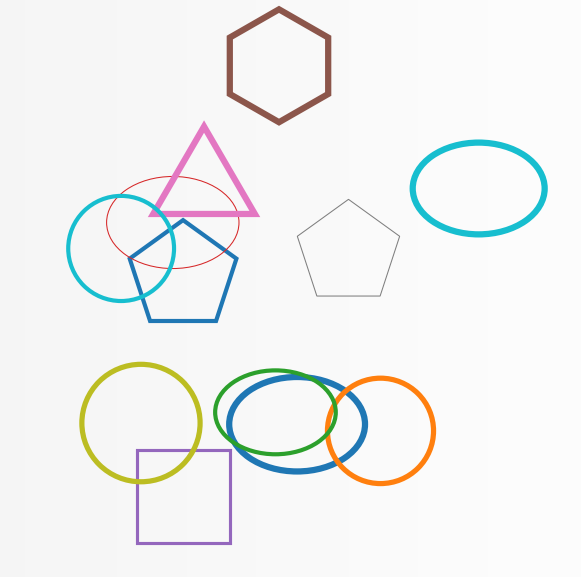[{"shape": "oval", "thickness": 3, "radius": 0.58, "center": [0.511, 0.265]}, {"shape": "pentagon", "thickness": 2, "radius": 0.48, "center": [0.315, 0.521]}, {"shape": "circle", "thickness": 2.5, "radius": 0.46, "center": [0.655, 0.253]}, {"shape": "oval", "thickness": 2, "radius": 0.52, "center": [0.474, 0.285]}, {"shape": "oval", "thickness": 0.5, "radius": 0.57, "center": [0.297, 0.614]}, {"shape": "square", "thickness": 1.5, "radius": 0.4, "center": [0.316, 0.139]}, {"shape": "hexagon", "thickness": 3, "radius": 0.49, "center": [0.48, 0.885]}, {"shape": "triangle", "thickness": 3, "radius": 0.5, "center": [0.351, 0.679]}, {"shape": "pentagon", "thickness": 0.5, "radius": 0.46, "center": [0.6, 0.561]}, {"shape": "circle", "thickness": 2.5, "radius": 0.51, "center": [0.243, 0.267]}, {"shape": "oval", "thickness": 3, "radius": 0.57, "center": [0.824, 0.673]}, {"shape": "circle", "thickness": 2, "radius": 0.46, "center": [0.208, 0.569]}]